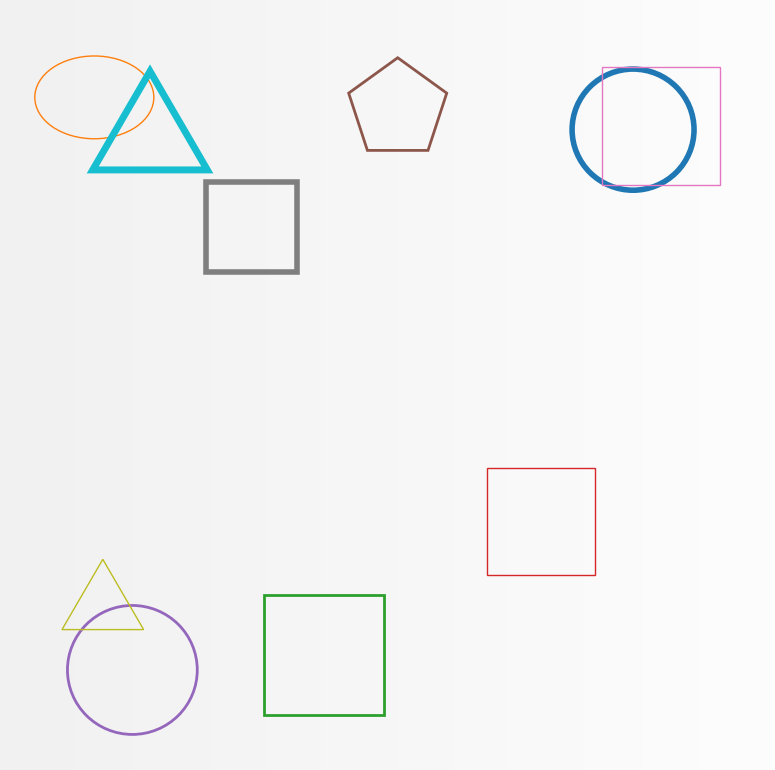[{"shape": "circle", "thickness": 2, "radius": 0.39, "center": [0.817, 0.832]}, {"shape": "oval", "thickness": 0.5, "radius": 0.38, "center": [0.122, 0.874]}, {"shape": "square", "thickness": 1, "radius": 0.39, "center": [0.418, 0.149]}, {"shape": "square", "thickness": 0.5, "radius": 0.35, "center": [0.698, 0.323]}, {"shape": "circle", "thickness": 1, "radius": 0.42, "center": [0.171, 0.13]}, {"shape": "pentagon", "thickness": 1, "radius": 0.33, "center": [0.513, 0.858]}, {"shape": "square", "thickness": 0.5, "radius": 0.38, "center": [0.853, 0.836]}, {"shape": "square", "thickness": 2, "radius": 0.29, "center": [0.325, 0.705]}, {"shape": "triangle", "thickness": 0.5, "radius": 0.3, "center": [0.133, 0.213]}, {"shape": "triangle", "thickness": 2.5, "radius": 0.43, "center": [0.194, 0.822]}]